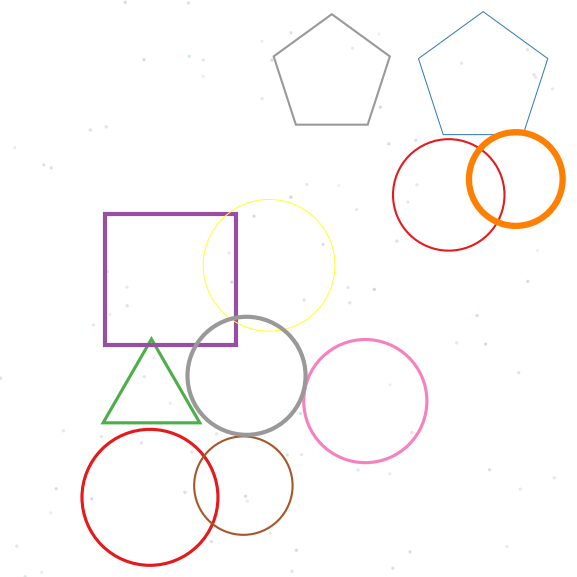[{"shape": "circle", "thickness": 1.5, "radius": 0.59, "center": [0.26, 0.138]}, {"shape": "circle", "thickness": 1, "radius": 0.48, "center": [0.777, 0.662]}, {"shape": "pentagon", "thickness": 0.5, "radius": 0.59, "center": [0.837, 0.861]}, {"shape": "triangle", "thickness": 1.5, "radius": 0.48, "center": [0.262, 0.315]}, {"shape": "square", "thickness": 2, "radius": 0.57, "center": [0.295, 0.516]}, {"shape": "circle", "thickness": 3, "radius": 0.41, "center": [0.893, 0.689]}, {"shape": "circle", "thickness": 0.5, "radius": 0.57, "center": [0.466, 0.54]}, {"shape": "circle", "thickness": 1, "radius": 0.43, "center": [0.421, 0.158]}, {"shape": "circle", "thickness": 1.5, "radius": 0.53, "center": [0.633, 0.305]}, {"shape": "pentagon", "thickness": 1, "radius": 0.53, "center": [0.574, 0.869]}, {"shape": "circle", "thickness": 2, "radius": 0.51, "center": [0.427, 0.348]}]